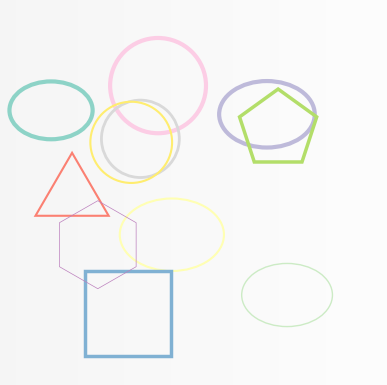[{"shape": "oval", "thickness": 3, "radius": 0.54, "center": [0.132, 0.713]}, {"shape": "oval", "thickness": 1.5, "radius": 0.67, "center": [0.443, 0.39]}, {"shape": "oval", "thickness": 3, "radius": 0.62, "center": [0.689, 0.703]}, {"shape": "triangle", "thickness": 1.5, "radius": 0.55, "center": [0.186, 0.494]}, {"shape": "square", "thickness": 2.5, "radius": 0.55, "center": [0.33, 0.186]}, {"shape": "pentagon", "thickness": 2.5, "radius": 0.52, "center": [0.718, 0.664]}, {"shape": "circle", "thickness": 3, "radius": 0.62, "center": [0.408, 0.778]}, {"shape": "circle", "thickness": 2, "radius": 0.5, "center": [0.362, 0.639]}, {"shape": "hexagon", "thickness": 0.5, "radius": 0.57, "center": [0.252, 0.364]}, {"shape": "oval", "thickness": 1, "radius": 0.59, "center": [0.741, 0.234]}, {"shape": "circle", "thickness": 1.5, "radius": 0.53, "center": [0.339, 0.63]}]